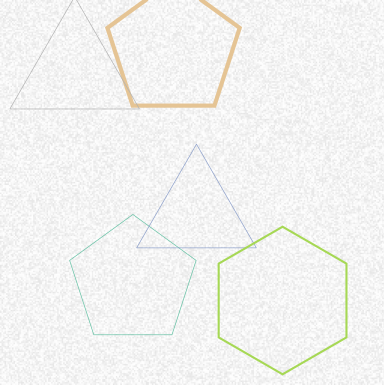[{"shape": "pentagon", "thickness": 0.5, "radius": 0.86, "center": [0.345, 0.27]}, {"shape": "triangle", "thickness": 0.5, "radius": 0.9, "center": [0.51, 0.446]}, {"shape": "hexagon", "thickness": 1.5, "radius": 0.96, "center": [0.734, 0.219]}, {"shape": "pentagon", "thickness": 3, "radius": 0.9, "center": [0.451, 0.872]}, {"shape": "triangle", "thickness": 0.5, "radius": 0.97, "center": [0.194, 0.814]}]